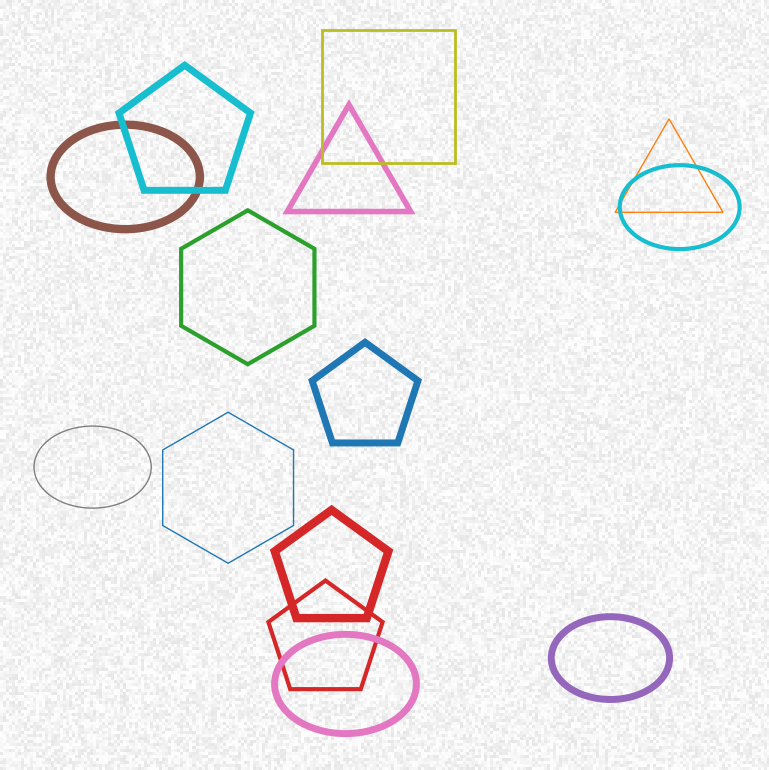[{"shape": "pentagon", "thickness": 2.5, "radius": 0.36, "center": [0.474, 0.483]}, {"shape": "hexagon", "thickness": 0.5, "radius": 0.49, "center": [0.296, 0.367]}, {"shape": "triangle", "thickness": 0.5, "radius": 0.4, "center": [0.869, 0.765]}, {"shape": "hexagon", "thickness": 1.5, "radius": 0.5, "center": [0.322, 0.627]}, {"shape": "pentagon", "thickness": 3, "radius": 0.39, "center": [0.431, 0.26]}, {"shape": "pentagon", "thickness": 1.5, "radius": 0.39, "center": [0.423, 0.168]}, {"shape": "oval", "thickness": 2.5, "radius": 0.38, "center": [0.793, 0.145]}, {"shape": "oval", "thickness": 3, "radius": 0.48, "center": [0.163, 0.77]}, {"shape": "triangle", "thickness": 2, "radius": 0.46, "center": [0.453, 0.772]}, {"shape": "oval", "thickness": 2.5, "radius": 0.46, "center": [0.449, 0.112]}, {"shape": "oval", "thickness": 0.5, "radius": 0.38, "center": [0.12, 0.393]}, {"shape": "square", "thickness": 1, "radius": 0.43, "center": [0.505, 0.875]}, {"shape": "oval", "thickness": 1.5, "radius": 0.39, "center": [0.883, 0.731]}, {"shape": "pentagon", "thickness": 2.5, "radius": 0.45, "center": [0.24, 0.825]}]